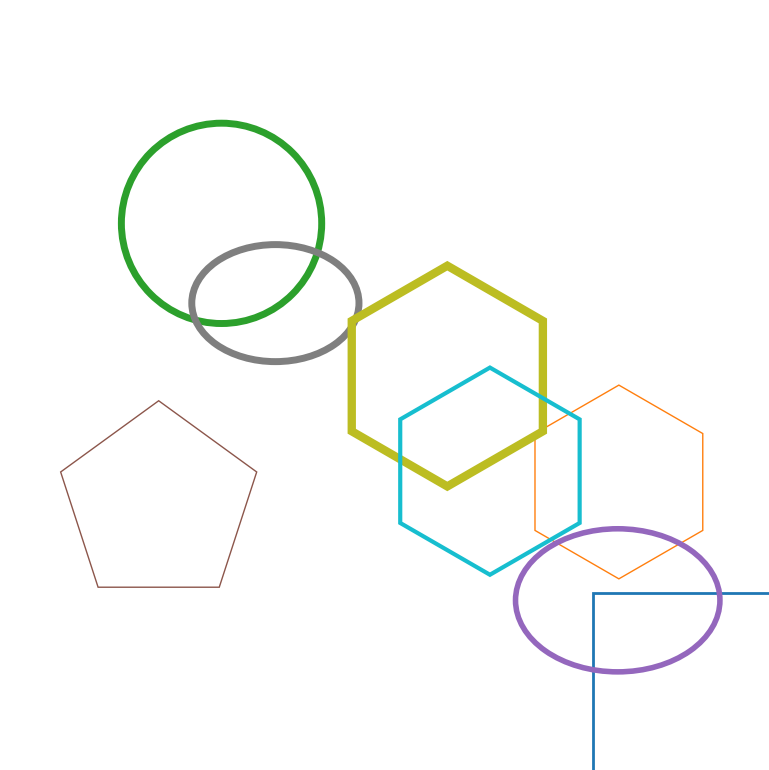[{"shape": "square", "thickness": 1, "radius": 0.65, "center": [0.899, 0.101]}, {"shape": "hexagon", "thickness": 0.5, "radius": 0.63, "center": [0.804, 0.374]}, {"shape": "circle", "thickness": 2.5, "radius": 0.65, "center": [0.288, 0.71]}, {"shape": "oval", "thickness": 2, "radius": 0.66, "center": [0.802, 0.22]}, {"shape": "pentagon", "thickness": 0.5, "radius": 0.67, "center": [0.206, 0.346]}, {"shape": "oval", "thickness": 2.5, "radius": 0.54, "center": [0.358, 0.606]}, {"shape": "hexagon", "thickness": 3, "radius": 0.72, "center": [0.581, 0.512]}, {"shape": "hexagon", "thickness": 1.5, "radius": 0.67, "center": [0.636, 0.388]}]